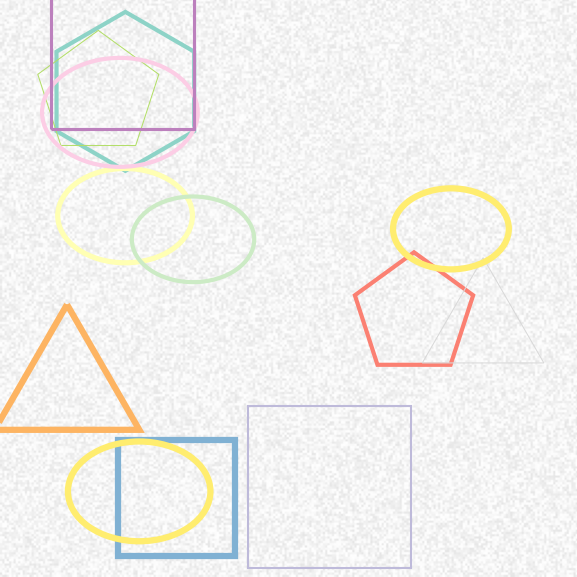[{"shape": "hexagon", "thickness": 2, "radius": 0.69, "center": [0.217, 0.841]}, {"shape": "oval", "thickness": 2.5, "radius": 0.58, "center": [0.217, 0.626]}, {"shape": "square", "thickness": 1, "radius": 0.7, "center": [0.571, 0.156]}, {"shape": "pentagon", "thickness": 2, "radius": 0.54, "center": [0.717, 0.455]}, {"shape": "square", "thickness": 3, "radius": 0.51, "center": [0.306, 0.137]}, {"shape": "triangle", "thickness": 3, "radius": 0.72, "center": [0.116, 0.327]}, {"shape": "pentagon", "thickness": 0.5, "radius": 0.55, "center": [0.17, 0.836]}, {"shape": "oval", "thickness": 2, "radius": 0.67, "center": [0.208, 0.805]}, {"shape": "triangle", "thickness": 0.5, "radius": 0.61, "center": [0.837, 0.431]}, {"shape": "square", "thickness": 1.5, "radius": 0.62, "center": [0.213, 0.9]}, {"shape": "oval", "thickness": 2, "radius": 0.53, "center": [0.334, 0.585]}, {"shape": "oval", "thickness": 3, "radius": 0.62, "center": [0.241, 0.148]}, {"shape": "oval", "thickness": 3, "radius": 0.5, "center": [0.781, 0.603]}]